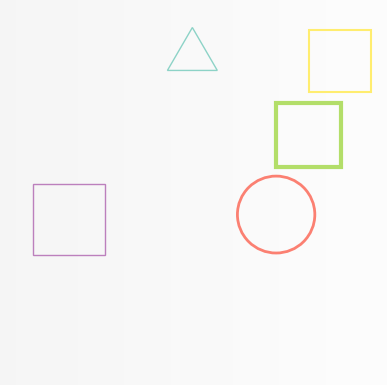[{"shape": "triangle", "thickness": 1, "radius": 0.37, "center": [0.496, 0.854]}, {"shape": "circle", "thickness": 2, "radius": 0.5, "center": [0.713, 0.443]}, {"shape": "square", "thickness": 3, "radius": 0.42, "center": [0.795, 0.649]}, {"shape": "square", "thickness": 1, "radius": 0.46, "center": [0.177, 0.43]}, {"shape": "square", "thickness": 1.5, "radius": 0.4, "center": [0.877, 0.843]}]